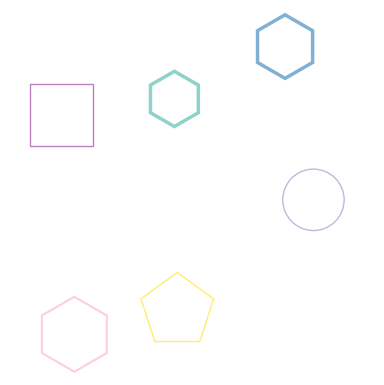[{"shape": "hexagon", "thickness": 2.5, "radius": 0.36, "center": [0.453, 0.743]}, {"shape": "circle", "thickness": 1, "radius": 0.4, "center": [0.814, 0.481]}, {"shape": "hexagon", "thickness": 2.5, "radius": 0.41, "center": [0.74, 0.879]}, {"shape": "hexagon", "thickness": 1.5, "radius": 0.49, "center": [0.193, 0.132]}, {"shape": "square", "thickness": 1, "radius": 0.41, "center": [0.159, 0.702]}, {"shape": "pentagon", "thickness": 1, "radius": 0.5, "center": [0.461, 0.193]}]